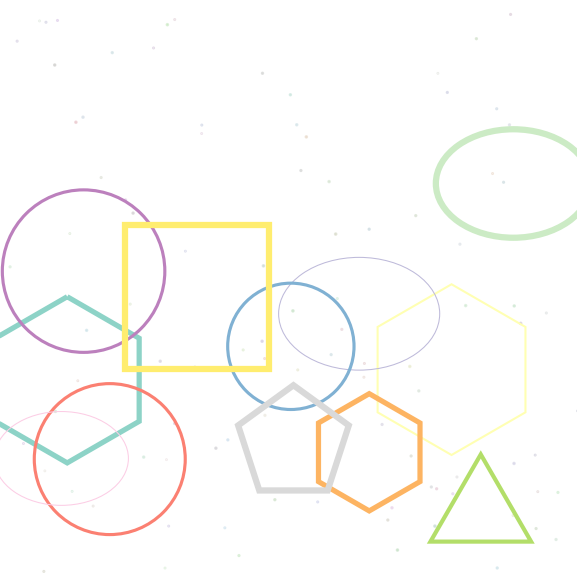[{"shape": "hexagon", "thickness": 2.5, "radius": 0.72, "center": [0.116, 0.341]}, {"shape": "hexagon", "thickness": 1, "radius": 0.74, "center": [0.782, 0.359]}, {"shape": "oval", "thickness": 0.5, "radius": 0.7, "center": [0.622, 0.456]}, {"shape": "circle", "thickness": 1.5, "radius": 0.65, "center": [0.19, 0.204]}, {"shape": "circle", "thickness": 1.5, "radius": 0.55, "center": [0.504, 0.399]}, {"shape": "hexagon", "thickness": 2.5, "radius": 0.51, "center": [0.639, 0.216]}, {"shape": "triangle", "thickness": 2, "radius": 0.5, "center": [0.833, 0.112]}, {"shape": "oval", "thickness": 0.5, "radius": 0.58, "center": [0.106, 0.205]}, {"shape": "pentagon", "thickness": 3, "radius": 0.5, "center": [0.508, 0.231]}, {"shape": "circle", "thickness": 1.5, "radius": 0.7, "center": [0.145, 0.53]}, {"shape": "oval", "thickness": 3, "radius": 0.67, "center": [0.889, 0.681]}, {"shape": "square", "thickness": 3, "radius": 0.62, "center": [0.341, 0.485]}]